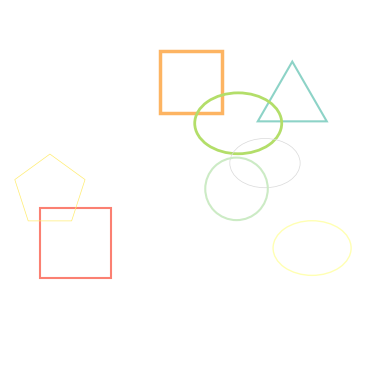[{"shape": "triangle", "thickness": 1.5, "radius": 0.52, "center": [0.759, 0.737]}, {"shape": "oval", "thickness": 1, "radius": 0.51, "center": [0.811, 0.356]}, {"shape": "square", "thickness": 1.5, "radius": 0.46, "center": [0.196, 0.369]}, {"shape": "square", "thickness": 2.5, "radius": 0.4, "center": [0.496, 0.786]}, {"shape": "oval", "thickness": 2, "radius": 0.56, "center": [0.619, 0.68]}, {"shape": "oval", "thickness": 0.5, "radius": 0.46, "center": [0.688, 0.576]}, {"shape": "circle", "thickness": 1.5, "radius": 0.41, "center": [0.614, 0.509]}, {"shape": "pentagon", "thickness": 0.5, "radius": 0.48, "center": [0.13, 0.504]}]